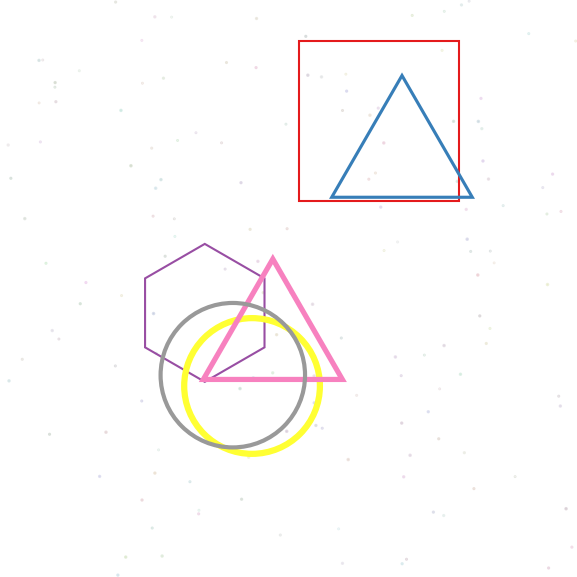[{"shape": "square", "thickness": 1, "radius": 0.69, "center": [0.657, 0.789]}, {"shape": "triangle", "thickness": 1.5, "radius": 0.7, "center": [0.696, 0.728]}, {"shape": "hexagon", "thickness": 1, "radius": 0.6, "center": [0.355, 0.457]}, {"shape": "circle", "thickness": 3, "radius": 0.59, "center": [0.436, 0.331]}, {"shape": "triangle", "thickness": 2.5, "radius": 0.7, "center": [0.472, 0.412]}, {"shape": "circle", "thickness": 2, "radius": 0.63, "center": [0.403, 0.349]}]